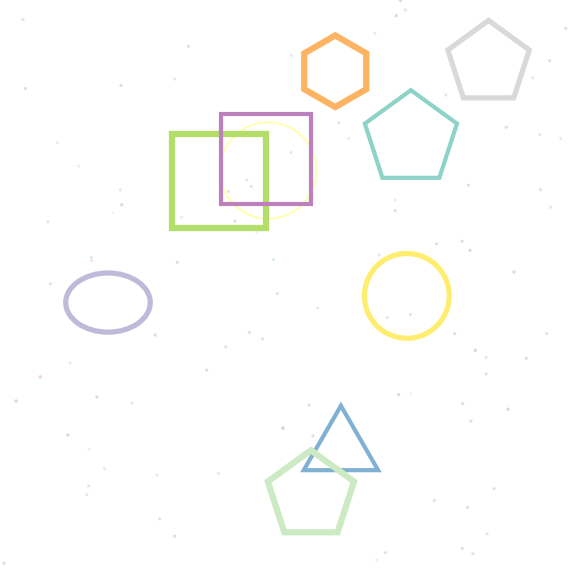[{"shape": "pentagon", "thickness": 2, "radius": 0.42, "center": [0.712, 0.759]}, {"shape": "circle", "thickness": 1, "radius": 0.42, "center": [0.464, 0.704]}, {"shape": "oval", "thickness": 2.5, "radius": 0.37, "center": [0.187, 0.475]}, {"shape": "triangle", "thickness": 2, "radius": 0.37, "center": [0.59, 0.222]}, {"shape": "hexagon", "thickness": 3, "radius": 0.31, "center": [0.581, 0.876]}, {"shape": "square", "thickness": 3, "radius": 0.41, "center": [0.379, 0.686]}, {"shape": "pentagon", "thickness": 2.5, "radius": 0.37, "center": [0.846, 0.89]}, {"shape": "square", "thickness": 2, "radius": 0.39, "center": [0.461, 0.724]}, {"shape": "pentagon", "thickness": 3, "radius": 0.39, "center": [0.538, 0.141]}, {"shape": "circle", "thickness": 2.5, "radius": 0.37, "center": [0.705, 0.487]}]